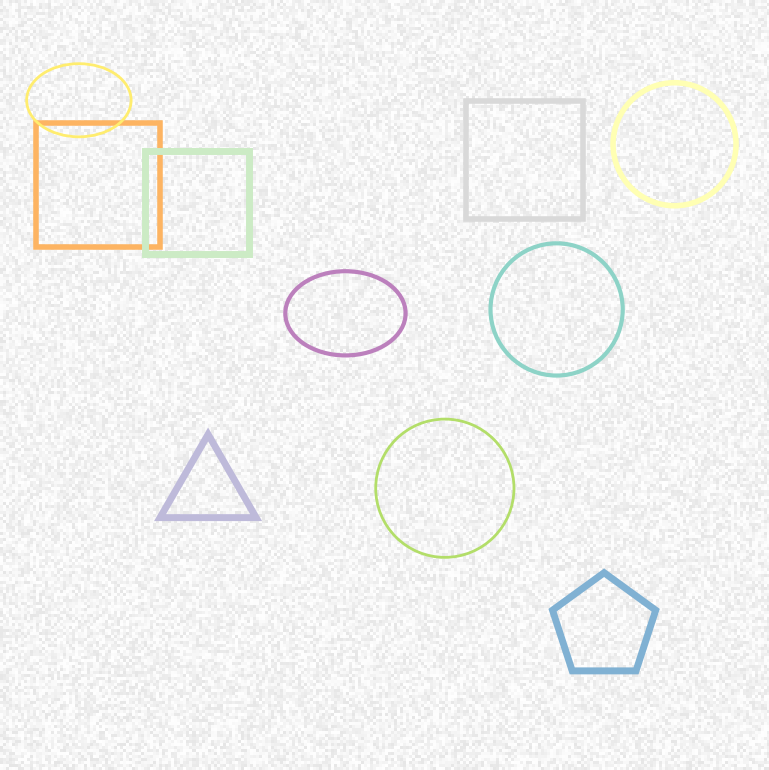[{"shape": "circle", "thickness": 1.5, "radius": 0.43, "center": [0.723, 0.598]}, {"shape": "circle", "thickness": 2, "radius": 0.4, "center": [0.876, 0.813]}, {"shape": "triangle", "thickness": 2.5, "radius": 0.36, "center": [0.27, 0.364]}, {"shape": "pentagon", "thickness": 2.5, "radius": 0.35, "center": [0.785, 0.186]}, {"shape": "square", "thickness": 2, "radius": 0.4, "center": [0.127, 0.76]}, {"shape": "circle", "thickness": 1, "radius": 0.45, "center": [0.578, 0.366]}, {"shape": "square", "thickness": 2, "radius": 0.38, "center": [0.681, 0.792]}, {"shape": "oval", "thickness": 1.5, "radius": 0.39, "center": [0.449, 0.593]}, {"shape": "square", "thickness": 2.5, "radius": 0.34, "center": [0.256, 0.737]}, {"shape": "oval", "thickness": 1, "radius": 0.34, "center": [0.102, 0.87]}]